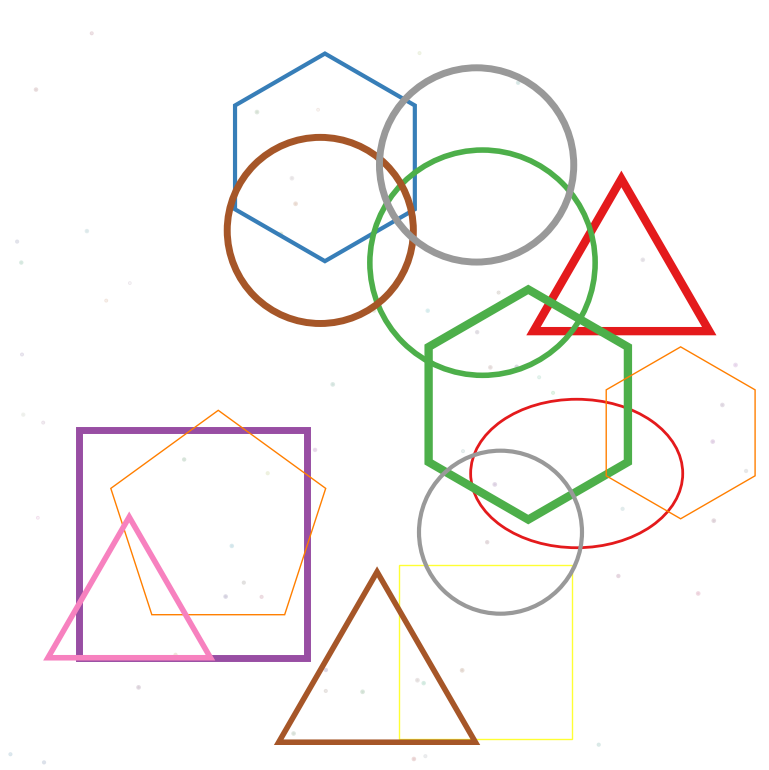[{"shape": "oval", "thickness": 1, "radius": 0.69, "center": [0.749, 0.385]}, {"shape": "triangle", "thickness": 3, "radius": 0.66, "center": [0.807, 0.636]}, {"shape": "hexagon", "thickness": 1.5, "radius": 0.67, "center": [0.422, 0.796]}, {"shape": "circle", "thickness": 2, "radius": 0.73, "center": [0.627, 0.659]}, {"shape": "hexagon", "thickness": 3, "radius": 0.75, "center": [0.686, 0.475]}, {"shape": "square", "thickness": 2.5, "radius": 0.74, "center": [0.251, 0.294]}, {"shape": "pentagon", "thickness": 0.5, "radius": 0.73, "center": [0.283, 0.32]}, {"shape": "hexagon", "thickness": 0.5, "radius": 0.56, "center": [0.884, 0.438]}, {"shape": "square", "thickness": 0.5, "radius": 0.56, "center": [0.631, 0.153]}, {"shape": "triangle", "thickness": 2, "radius": 0.74, "center": [0.49, 0.11]}, {"shape": "circle", "thickness": 2.5, "radius": 0.6, "center": [0.416, 0.701]}, {"shape": "triangle", "thickness": 2, "radius": 0.61, "center": [0.168, 0.207]}, {"shape": "circle", "thickness": 1.5, "radius": 0.53, "center": [0.65, 0.309]}, {"shape": "circle", "thickness": 2.5, "radius": 0.63, "center": [0.619, 0.786]}]